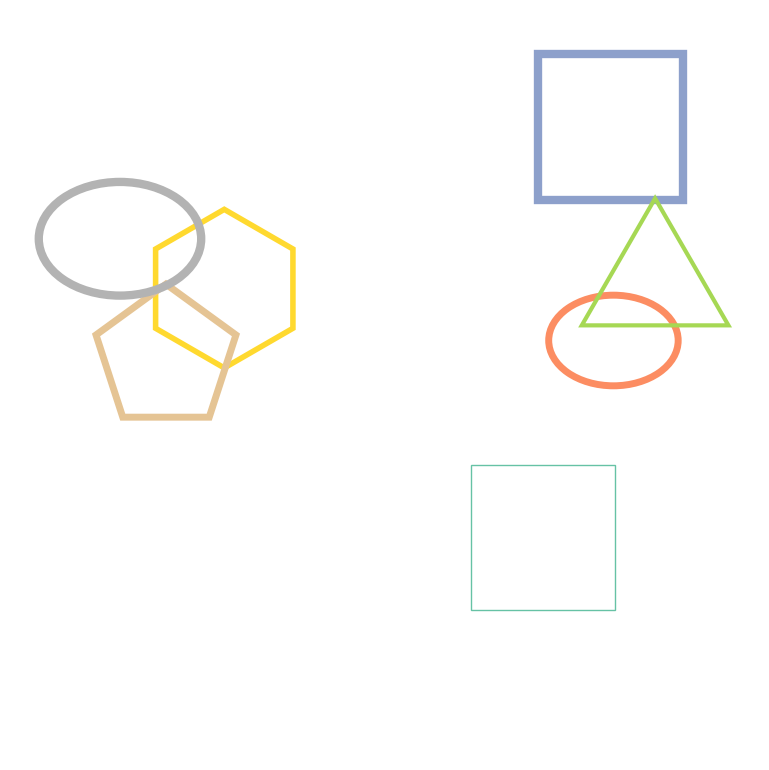[{"shape": "square", "thickness": 0.5, "radius": 0.47, "center": [0.706, 0.302]}, {"shape": "oval", "thickness": 2.5, "radius": 0.42, "center": [0.797, 0.558]}, {"shape": "square", "thickness": 3, "radius": 0.47, "center": [0.793, 0.835]}, {"shape": "triangle", "thickness": 1.5, "radius": 0.55, "center": [0.851, 0.632]}, {"shape": "hexagon", "thickness": 2, "radius": 0.51, "center": [0.291, 0.625]}, {"shape": "pentagon", "thickness": 2.5, "radius": 0.48, "center": [0.216, 0.535]}, {"shape": "oval", "thickness": 3, "radius": 0.53, "center": [0.156, 0.69]}]